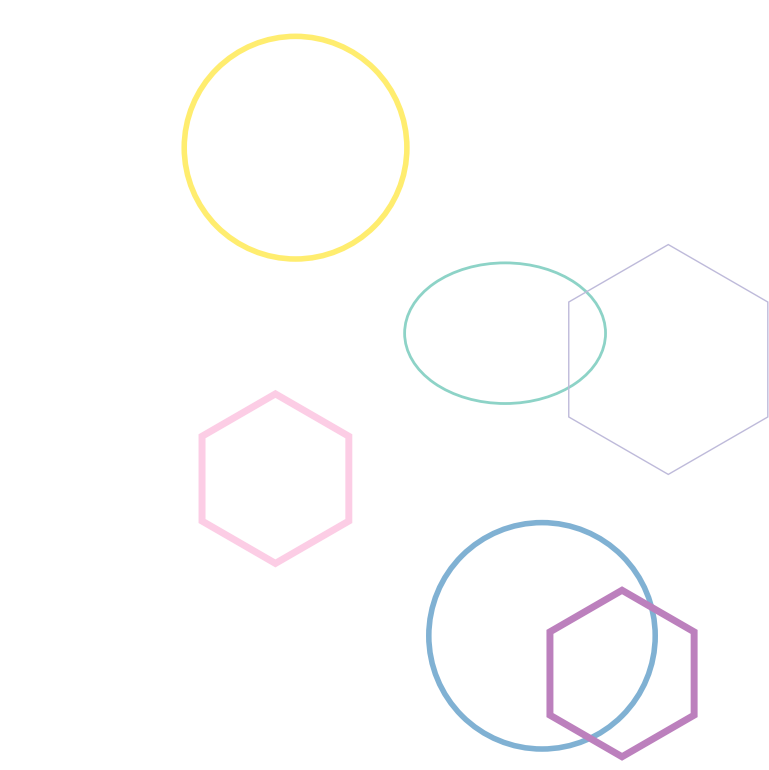[{"shape": "oval", "thickness": 1, "radius": 0.65, "center": [0.656, 0.567]}, {"shape": "hexagon", "thickness": 0.5, "radius": 0.75, "center": [0.868, 0.533]}, {"shape": "circle", "thickness": 2, "radius": 0.74, "center": [0.704, 0.174]}, {"shape": "hexagon", "thickness": 2.5, "radius": 0.55, "center": [0.358, 0.378]}, {"shape": "hexagon", "thickness": 2.5, "radius": 0.54, "center": [0.808, 0.125]}, {"shape": "circle", "thickness": 2, "radius": 0.72, "center": [0.384, 0.808]}]